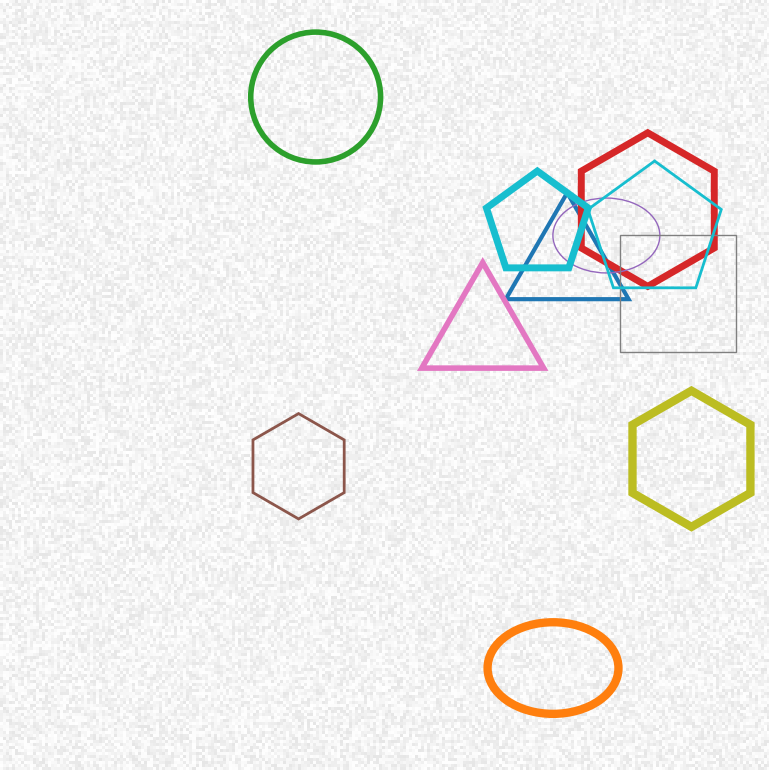[{"shape": "triangle", "thickness": 1.5, "radius": 0.46, "center": [0.737, 0.658]}, {"shape": "oval", "thickness": 3, "radius": 0.42, "center": [0.718, 0.132]}, {"shape": "circle", "thickness": 2, "radius": 0.42, "center": [0.41, 0.874]}, {"shape": "hexagon", "thickness": 2.5, "radius": 0.5, "center": [0.841, 0.728]}, {"shape": "oval", "thickness": 0.5, "radius": 0.35, "center": [0.787, 0.694]}, {"shape": "hexagon", "thickness": 1, "radius": 0.34, "center": [0.388, 0.394]}, {"shape": "triangle", "thickness": 2, "radius": 0.46, "center": [0.627, 0.568]}, {"shape": "square", "thickness": 0.5, "radius": 0.38, "center": [0.881, 0.619]}, {"shape": "hexagon", "thickness": 3, "radius": 0.44, "center": [0.898, 0.404]}, {"shape": "pentagon", "thickness": 2.5, "radius": 0.35, "center": [0.698, 0.708]}, {"shape": "pentagon", "thickness": 1, "radius": 0.46, "center": [0.85, 0.7]}]